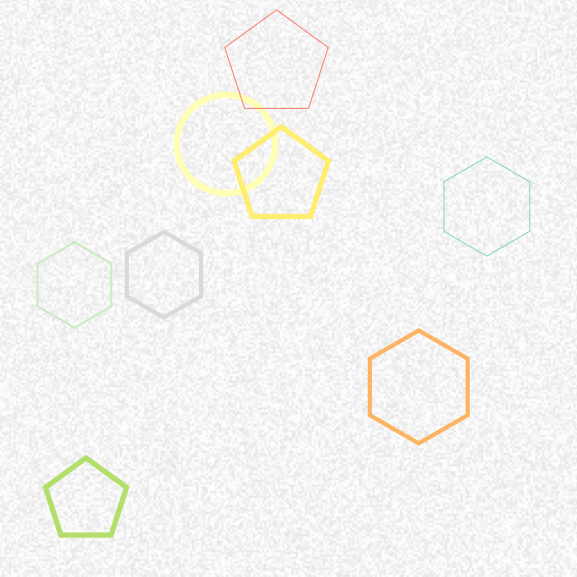[{"shape": "hexagon", "thickness": 0.5, "radius": 0.43, "center": [0.843, 0.641]}, {"shape": "circle", "thickness": 3, "radius": 0.43, "center": [0.391, 0.75]}, {"shape": "pentagon", "thickness": 0.5, "radius": 0.47, "center": [0.479, 0.888]}, {"shape": "hexagon", "thickness": 2, "radius": 0.49, "center": [0.725, 0.329]}, {"shape": "pentagon", "thickness": 2.5, "radius": 0.37, "center": [0.149, 0.132]}, {"shape": "hexagon", "thickness": 2, "radius": 0.37, "center": [0.284, 0.524]}, {"shape": "hexagon", "thickness": 1, "radius": 0.37, "center": [0.129, 0.506]}, {"shape": "pentagon", "thickness": 2.5, "radius": 0.43, "center": [0.487, 0.694]}]